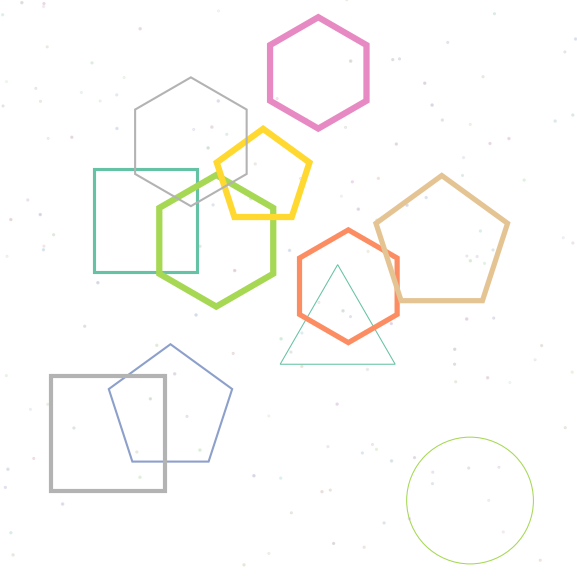[{"shape": "square", "thickness": 1.5, "radius": 0.45, "center": [0.252, 0.617]}, {"shape": "triangle", "thickness": 0.5, "radius": 0.57, "center": [0.585, 0.426]}, {"shape": "hexagon", "thickness": 2.5, "radius": 0.49, "center": [0.603, 0.503]}, {"shape": "pentagon", "thickness": 1, "radius": 0.56, "center": [0.295, 0.291]}, {"shape": "hexagon", "thickness": 3, "radius": 0.48, "center": [0.551, 0.873]}, {"shape": "hexagon", "thickness": 3, "radius": 0.57, "center": [0.374, 0.582]}, {"shape": "circle", "thickness": 0.5, "radius": 0.55, "center": [0.814, 0.132]}, {"shape": "pentagon", "thickness": 3, "radius": 0.42, "center": [0.456, 0.692]}, {"shape": "pentagon", "thickness": 2.5, "radius": 0.6, "center": [0.765, 0.575]}, {"shape": "square", "thickness": 2, "radius": 0.49, "center": [0.188, 0.249]}, {"shape": "hexagon", "thickness": 1, "radius": 0.56, "center": [0.331, 0.754]}]